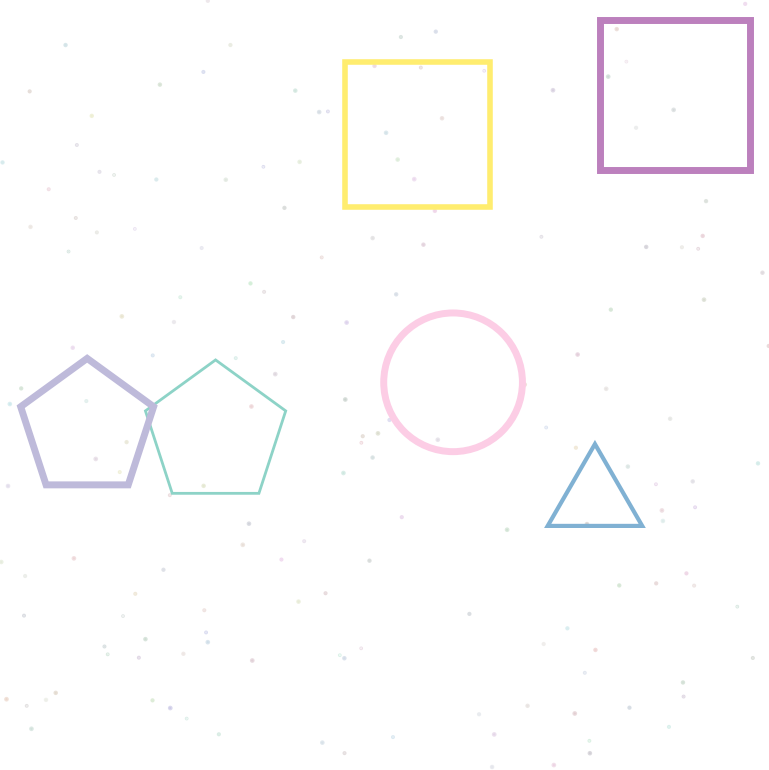[{"shape": "pentagon", "thickness": 1, "radius": 0.48, "center": [0.28, 0.437]}, {"shape": "pentagon", "thickness": 2.5, "radius": 0.45, "center": [0.113, 0.444]}, {"shape": "triangle", "thickness": 1.5, "radius": 0.35, "center": [0.773, 0.352]}, {"shape": "circle", "thickness": 2.5, "radius": 0.45, "center": [0.588, 0.503]}, {"shape": "square", "thickness": 2.5, "radius": 0.49, "center": [0.877, 0.876]}, {"shape": "square", "thickness": 2, "radius": 0.47, "center": [0.543, 0.826]}]